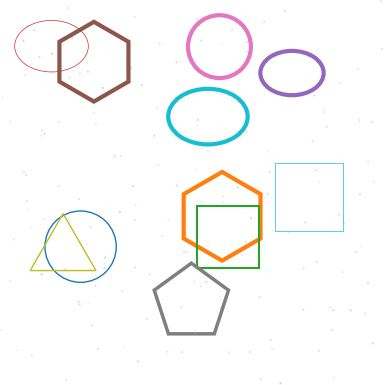[{"shape": "circle", "thickness": 1, "radius": 0.46, "center": [0.209, 0.359]}, {"shape": "hexagon", "thickness": 3, "radius": 0.58, "center": [0.577, 0.438]}, {"shape": "square", "thickness": 1.5, "radius": 0.4, "center": [0.592, 0.383]}, {"shape": "oval", "thickness": 0.5, "radius": 0.48, "center": [0.134, 0.88]}, {"shape": "oval", "thickness": 3, "radius": 0.41, "center": [0.758, 0.81]}, {"shape": "hexagon", "thickness": 3, "radius": 0.52, "center": [0.244, 0.84]}, {"shape": "circle", "thickness": 3, "radius": 0.41, "center": [0.57, 0.879]}, {"shape": "pentagon", "thickness": 2.5, "radius": 0.51, "center": [0.497, 0.215]}, {"shape": "triangle", "thickness": 1, "radius": 0.49, "center": [0.164, 0.347]}, {"shape": "square", "thickness": 0.5, "radius": 0.44, "center": [0.803, 0.489]}, {"shape": "oval", "thickness": 3, "radius": 0.52, "center": [0.54, 0.697]}]